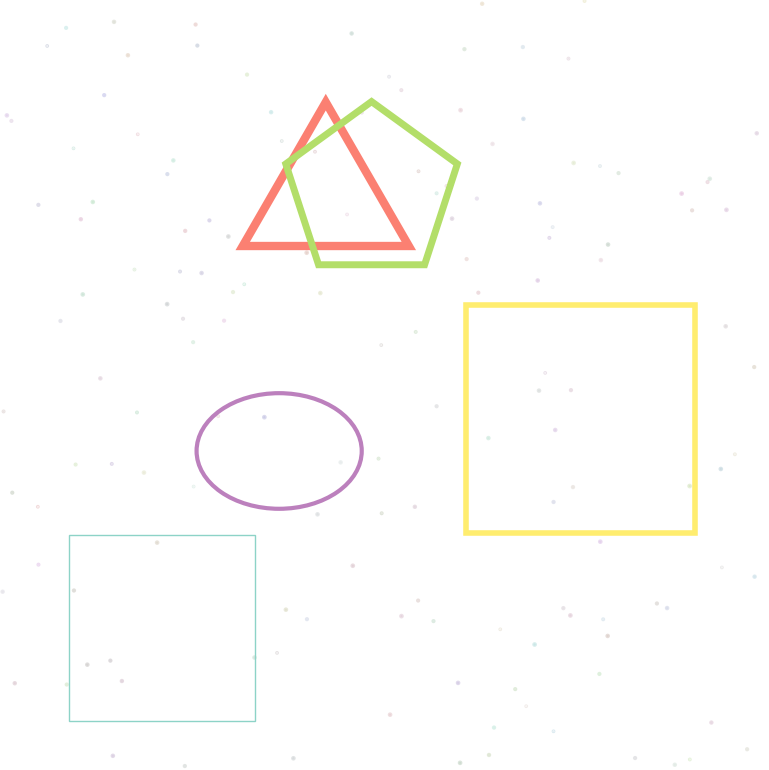[{"shape": "square", "thickness": 0.5, "radius": 0.6, "center": [0.211, 0.184]}, {"shape": "triangle", "thickness": 3, "radius": 0.62, "center": [0.423, 0.743]}, {"shape": "pentagon", "thickness": 2.5, "radius": 0.59, "center": [0.483, 0.751]}, {"shape": "oval", "thickness": 1.5, "radius": 0.54, "center": [0.363, 0.414]}, {"shape": "square", "thickness": 2, "radius": 0.74, "center": [0.754, 0.456]}]